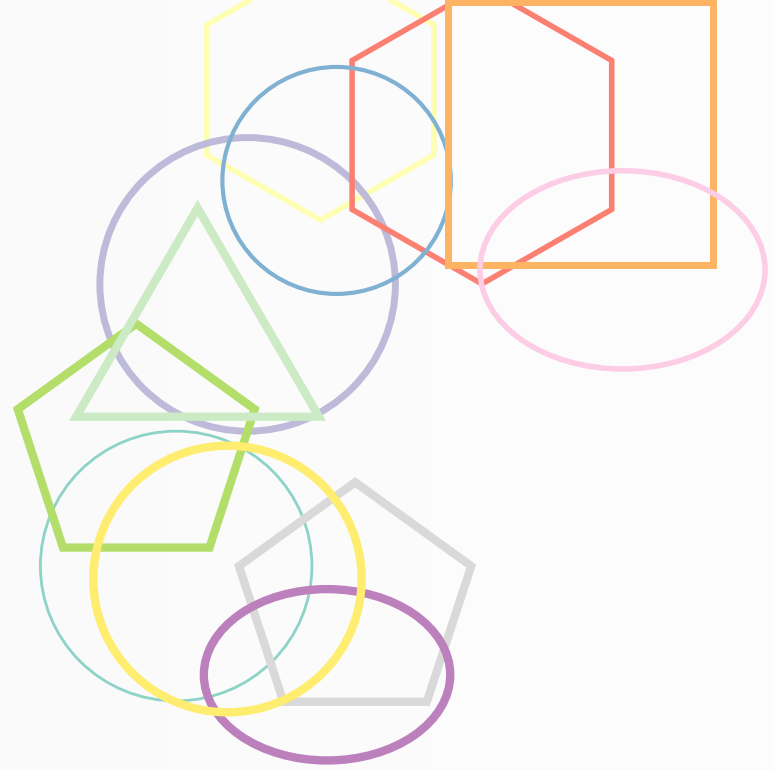[{"shape": "circle", "thickness": 1, "radius": 0.88, "center": [0.227, 0.265]}, {"shape": "hexagon", "thickness": 2, "radius": 0.85, "center": [0.413, 0.883]}, {"shape": "circle", "thickness": 2.5, "radius": 0.95, "center": [0.32, 0.631]}, {"shape": "hexagon", "thickness": 2, "radius": 0.97, "center": [0.622, 0.825]}, {"shape": "circle", "thickness": 1.5, "radius": 0.74, "center": [0.434, 0.766]}, {"shape": "square", "thickness": 2.5, "radius": 0.85, "center": [0.749, 0.827]}, {"shape": "pentagon", "thickness": 3, "radius": 0.8, "center": [0.176, 0.419]}, {"shape": "oval", "thickness": 2, "radius": 0.92, "center": [0.803, 0.65]}, {"shape": "pentagon", "thickness": 3, "radius": 0.79, "center": [0.458, 0.216]}, {"shape": "oval", "thickness": 3, "radius": 0.79, "center": [0.422, 0.124]}, {"shape": "triangle", "thickness": 3, "radius": 0.9, "center": [0.255, 0.549]}, {"shape": "circle", "thickness": 3, "radius": 0.87, "center": [0.294, 0.248]}]